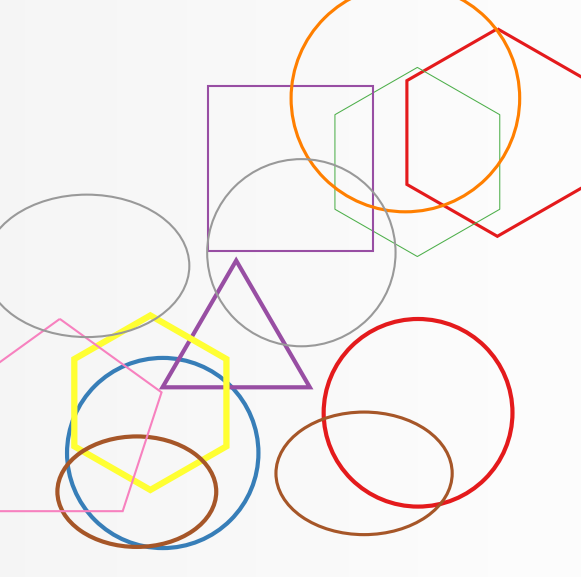[{"shape": "circle", "thickness": 2, "radius": 0.81, "center": [0.719, 0.284]}, {"shape": "hexagon", "thickness": 1.5, "radius": 0.9, "center": [0.856, 0.77]}, {"shape": "circle", "thickness": 2, "radius": 0.82, "center": [0.28, 0.215]}, {"shape": "hexagon", "thickness": 0.5, "radius": 0.82, "center": [0.718, 0.719]}, {"shape": "triangle", "thickness": 2, "radius": 0.73, "center": [0.406, 0.402]}, {"shape": "square", "thickness": 1, "radius": 0.71, "center": [0.499, 0.707]}, {"shape": "circle", "thickness": 1.5, "radius": 0.98, "center": [0.697, 0.829]}, {"shape": "hexagon", "thickness": 3, "radius": 0.76, "center": [0.259, 0.302]}, {"shape": "oval", "thickness": 1.5, "radius": 0.76, "center": [0.626, 0.179]}, {"shape": "oval", "thickness": 2, "radius": 0.68, "center": [0.235, 0.148]}, {"shape": "pentagon", "thickness": 1, "radius": 0.92, "center": [0.103, 0.263]}, {"shape": "circle", "thickness": 1, "radius": 0.81, "center": [0.518, 0.562]}, {"shape": "oval", "thickness": 1, "radius": 0.88, "center": [0.15, 0.539]}]